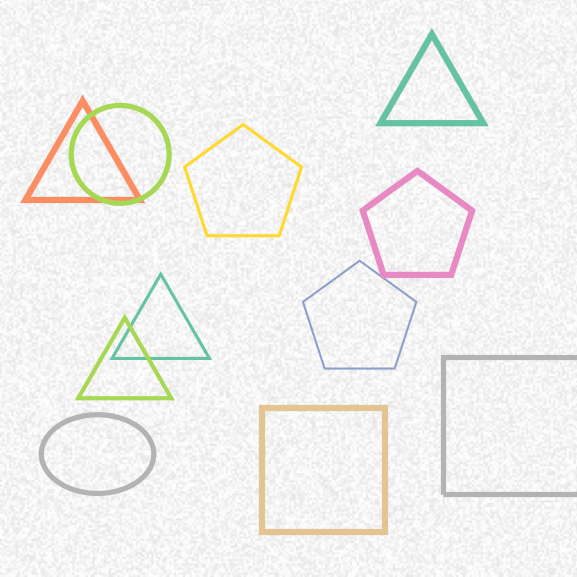[{"shape": "triangle", "thickness": 3, "radius": 0.51, "center": [0.748, 0.837]}, {"shape": "triangle", "thickness": 1.5, "radius": 0.49, "center": [0.278, 0.427]}, {"shape": "triangle", "thickness": 3, "radius": 0.57, "center": [0.143, 0.71]}, {"shape": "pentagon", "thickness": 1, "radius": 0.52, "center": [0.623, 0.444]}, {"shape": "pentagon", "thickness": 3, "radius": 0.5, "center": [0.723, 0.604]}, {"shape": "circle", "thickness": 2.5, "radius": 0.42, "center": [0.208, 0.732]}, {"shape": "triangle", "thickness": 2, "radius": 0.47, "center": [0.216, 0.356]}, {"shape": "pentagon", "thickness": 1.5, "radius": 0.53, "center": [0.421, 0.677]}, {"shape": "square", "thickness": 3, "radius": 0.53, "center": [0.56, 0.185]}, {"shape": "square", "thickness": 2.5, "radius": 0.59, "center": [0.885, 0.263]}, {"shape": "oval", "thickness": 2.5, "radius": 0.49, "center": [0.169, 0.213]}]